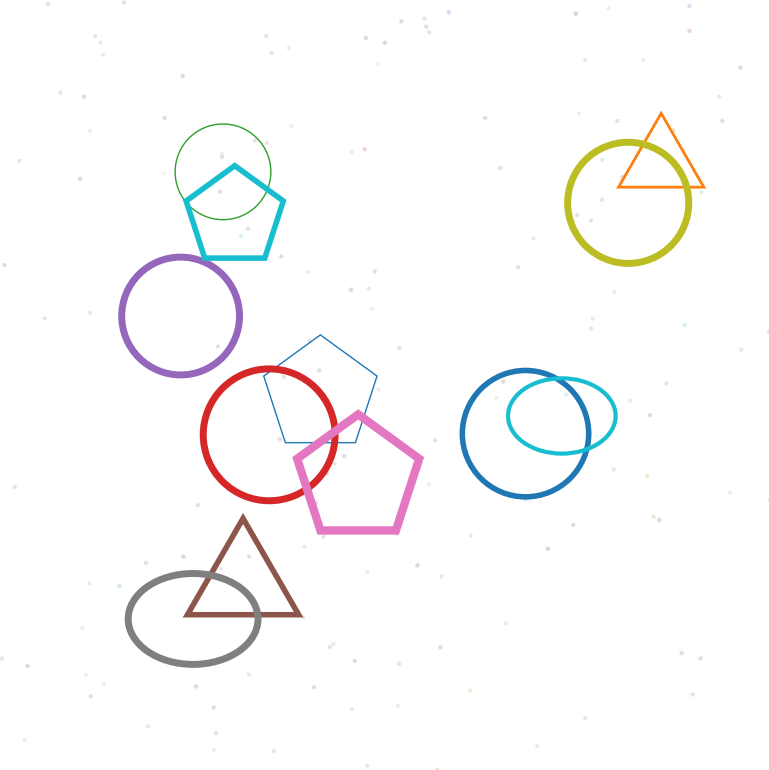[{"shape": "pentagon", "thickness": 0.5, "radius": 0.39, "center": [0.416, 0.488]}, {"shape": "circle", "thickness": 2, "radius": 0.41, "center": [0.682, 0.437]}, {"shape": "triangle", "thickness": 1, "radius": 0.32, "center": [0.859, 0.789]}, {"shape": "circle", "thickness": 0.5, "radius": 0.31, "center": [0.29, 0.777]}, {"shape": "circle", "thickness": 2.5, "radius": 0.43, "center": [0.35, 0.435]}, {"shape": "circle", "thickness": 2.5, "radius": 0.38, "center": [0.235, 0.59]}, {"shape": "triangle", "thickness": 2, "radius": 0.42, "center": [0.316, 0.243]}, {"shape": "pentagon", "thickness": 3, "radius": 0.42, "center": [0.465, 0.379]}, {"shape": "oval", "thickness": 2.5, "radius": 0.42, "center": [0.251, 0.196]}, {"shape": "circle", "thickness": 2.5, "radius": 0.39, "center": [0.816, 0.737]}, {"shape": "pentagon", "thickness": 2, "radius": 0.33, "center": [0.305, 0.718]}, {"shape": "oval", "thickness": 1.5, "radius": 0.35, "center": [0.73, 0.46]}]